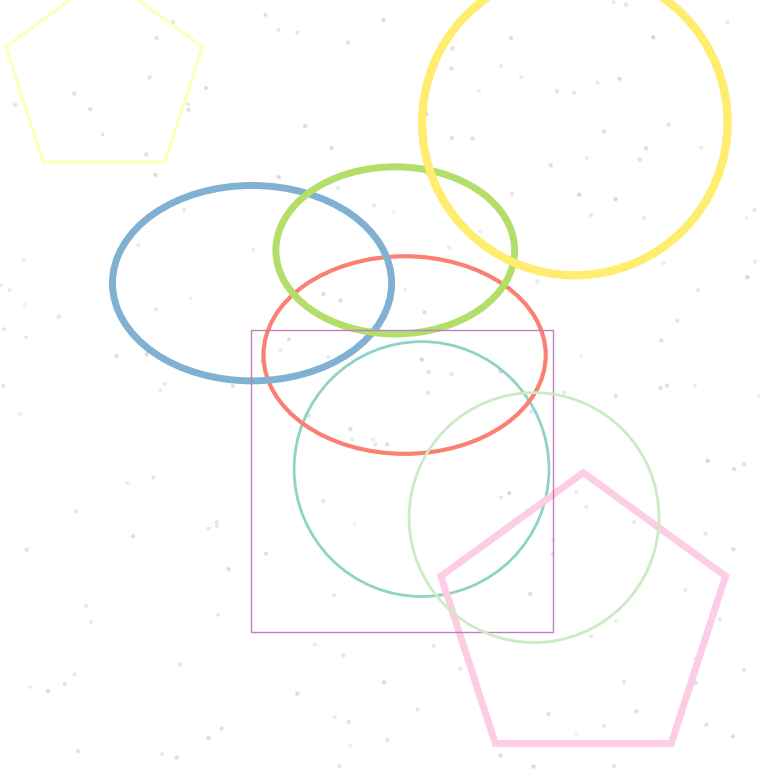[{"shape": "circle", "thickness": 1, "radius": 0.83, "center": [0.547, 0.391]}, {"shape": "pentagon", "thickness": 1, "radius": 0.67, "center": [0.135, 0.898]}, {"shape": "oval", "thickness": 1.5, "radius": 0.92, "center": [0.525, 0.539]}, {"shape": "oval", "thickness": 2.5, "radius": 0.91, "center": [0.327, 0.632]}, {"shape": "oval", "thickness": 2.5, "radius": 0.78, "center": [0.513, 0.675]}, {"shape": "pentagon", "thickness": 2.5, "radius": 0.97, "center": [0.758, 0.192]}, {"shape": "square", "thickness": 0.5, "radius": 0.98, "center": [0.522, 0.375]}, {"shape": "circle", "thickness": 1, "radius": 0.81, "center": [0.694, 0.328]}, {"shape": "circle", "thickness": 3, "radius": 0.99, "center": [0.747, 0.841]}]